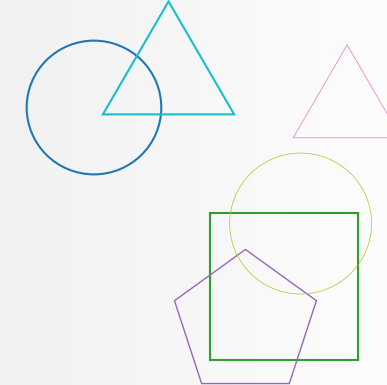[{"shape": "circle", "thickness": 1.5, "radius": 0.87, "center": [0.243, 0.721]}, {"shape": "square", "thickness": 1.5, "radius": 0.95, "center": [0.732, 0.257]}, {"shape": "pentagon", "thickness": 1, "radius": 0.96, "center": [0.633, 0.159]}, {"shape": "triangle", "thickness": 0.5, "radius": 0.8, "center": [0.896, 0.723]}, {"shape": "circle", "thickness": 0.5, "radius": 0.92, "center": [0.776, 0.419]}, {"shape": "triangle", "thickness": 1.5, "radius": 0.98, "center": [0.435, 0.801]}]